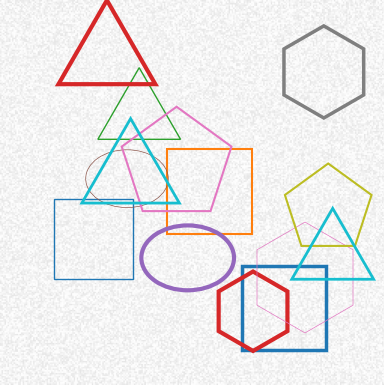[{"shape": "square", "thickness": 2.5, "radius": 0.54, "center": [0.738, 0.199]}, {"shape": "square", "thickness": 1, "radius": 0.52, "center": [0.243, 0.379]}, {"shape": "square", "thickness": 1.5, "radius": 0.55, "center": [0.545, 0.503]}, {"shape": "triangle", "thickness": 1, "radius": 0.62, "center": [0.362, 0.7]}, {"shape": "hexagon", "thickness": 3, "radius": 0.52, "center": [0.657, 0.192]}, {"shape": "triangle", "thickness": 3, "radius": 0.73, "center": [0.278, 0.854]}, {"shape": "oval", "thickness": 3, "radius": 0.6, "center": [0.488, 0.33]}, {"shape": "oval", "thickness": 0.5, "radius": 0.54, "center": [0.33, 0.536]}, {"shape": "hexagon", "thickness": 0.5, "radius": 0.72, "center": [0.792, 0.279]}, {"shape": "pentagon", "thickness": 1.5, "radius": 0.75, "center": [0.459, 0.573]}, {"shape": "hexagon", "thickness": 2.5, "radius": 0.6, "center": [0.841, 0.813]}, {"shape": "pentagon", "thickness": 1.5, "radius": 0.59, "center": [0.853, 0.457]}, {"shape": "triangle", "thickness": 2, "radius": 0.73, "center": [0.339, 0.546]}, {"shape": "triangle", "thickness": 2, "radius": 0.61, "center": [0.864, 0.336]}]